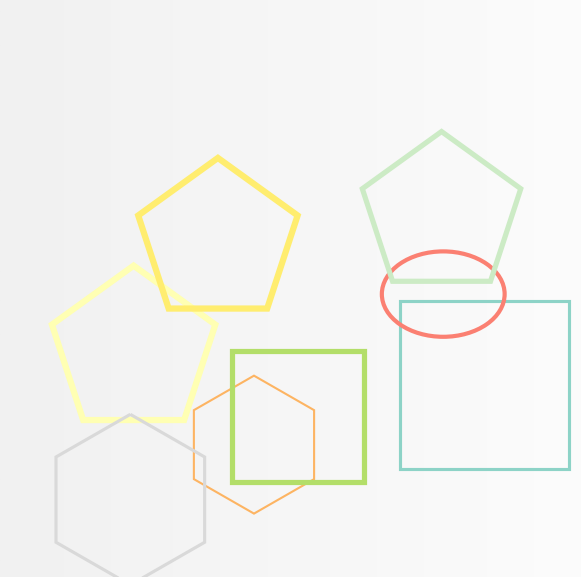[{"shape": "square", "thickness": 1.5, "radius": 0.73, "center": [0.834, 0.333]}, {"shape": "pentagon", "thickness": 3, "radius": 0.74, "center": [0.23, 0.391]}, {"shape": "oval", "thickness": 2, "radius": 0.53, "center": [0.763, 0.49]}, {"shape": "hexagon", "thickness": 1, "radius": 0.6, "center": [0.437, 0.229]}, {"shape": "square", "thickness": 2.5, "radius": 0.56, "center": [0.513, 0.278]}, {"shape": "hexagon", "thickness": 1.5, "radius": 0.74, "center": [0.224, 0.134]}, {"shape": "pentagon", "thickness": 2.5, "radius": 0.72, "center": [0.76, 0.628]}, {"shape": "pentagon", "thickness": 3, "radius": 0.72, "center": [0.375, 0.581]}]